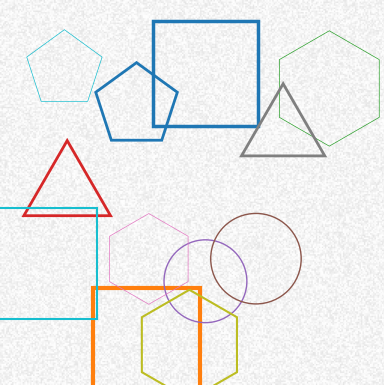[{"shape": "pentagon", "thickness": 2, "radius": 0.56, "center": [0.355, 0.726]}, {"shape": "square", "thickness": 2.5, "radius": 0.68, "center": [0.533, 0.81]}, {"shape": "square", "thickness": 3, "radius": 0.7, "center": [0.381, 0.112]}, {"shape": "hexagon", "thickness": 0.5, "radius": 0.75, "center": [0.855, 0.77]}, {"shape": "triangle", "thickness": 2, "radius": 0.65, "center": [0.175, 0.505]}, {"shape": "circle", "thickness": 1, "radius": 0.54, "center": [0.534, 0.27]}, {"shape": "circle", "thickness": 1, "radius": 0.59, "center": [0.665, 0.328]}, {"shape": "hexagon", "thickness": 0.5, "radius": 0.59, "center": [0.387, 0.327]}, {"shape": "triangle", "thickness": 2, "radius": 0.62, "center": [0.735, 0.658]}, {"shape": "hexagon", "thickness": 1.5, "radius": 0.71, "center": [0.492, 0.105]}, {"shape": "pentagon", "thickness": 0.5, "radius": 0.51, "center": [0.167, 0.82]}, {"shape": "square", "thickness": 1.5, "radius": 0.72, "center": [0.107, 0.315]}]